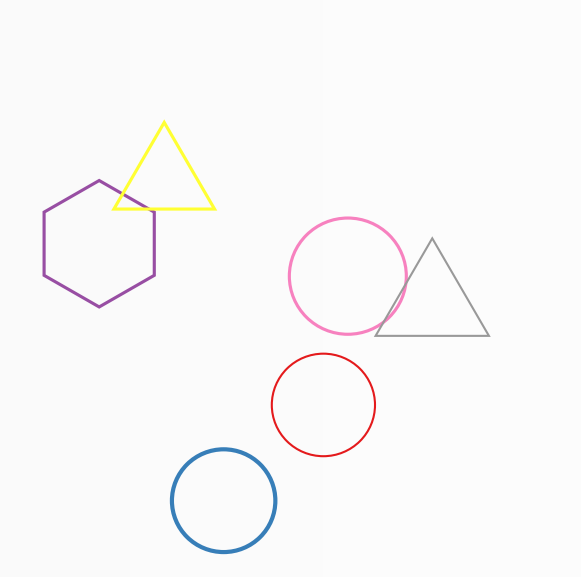[{"shape": "circle", "thickness": 1, "radius": 0.44, "center": [0.556, 0.298]}, {"shape": "circle", "thickness": 2, "radius": 0.44, "center": [0.385, 0.132]}, {"shape": "hexagon", "thickness": 1.5, "radius": 0.55, "center": [0.171, 0.577]}, {"shape": "triangle", "thickness": 1.5, "radius": 0.5, "center": [0.283, 0.687]}, {"shape": "circle", "thickness": 1.5, "radius": 0.5, "center": [0.598, 0.521]}, {"shape": "triangle", "thickness": 1, "radius": 0.56, "center": [0.744, 0.474]}]